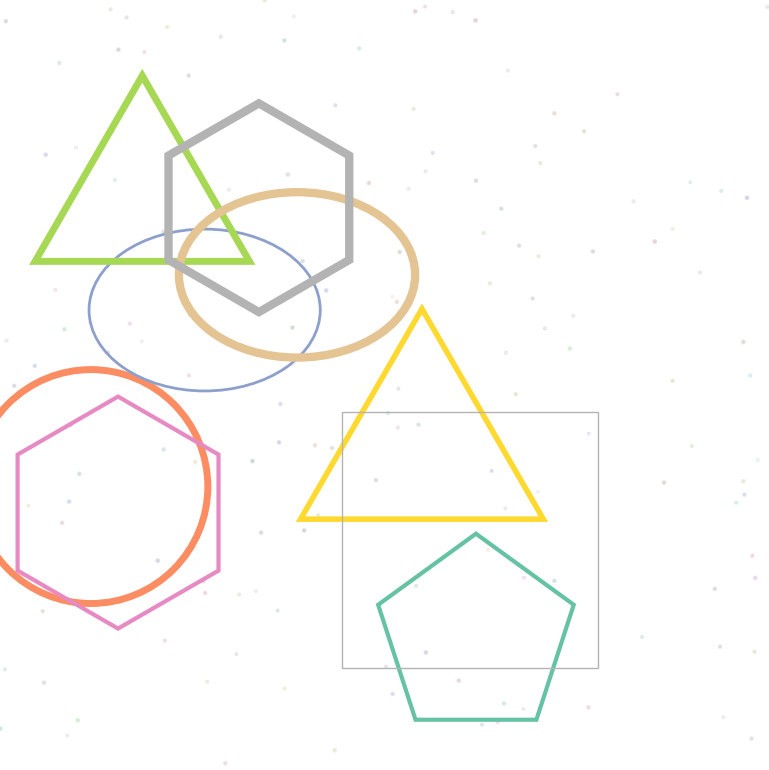[{"shape": "pentagon", "thickness": 1.5, "radius": 0.67, "center": [0.618, 0.173]}, {"shape": "circle", "thickness": 2.5, "radius": 0.76, "center": [0.118, 0.368]}, {"shape": "oval", "thickness": 1, "radius": 0.75, "center": [0.266, 0.597]}, {"shape": "hexagon", "thickness": 1.5, "radius": 0.75, "center": [0.153, 0.334]}, {"shape": "triangle", "thickness": 2.5, "radius": 0.8, "center": [0.185, 0.741]}, {"shape": "triangle", "thickness": 2, "radius": 0.91, "center": [0.548, 0.417]}, {"shape": "oval", "thickness": 3, "radius": 0.77, "center": [0.386, 0.643]}, {"shape": "hexagon", "thickness": 3, "radius": 0.68, "center": [0.336, 0.73]}, {"shape": "square", "thickness": 0.5, "radius": 0.83, "center": [0.61, 0.299]}]